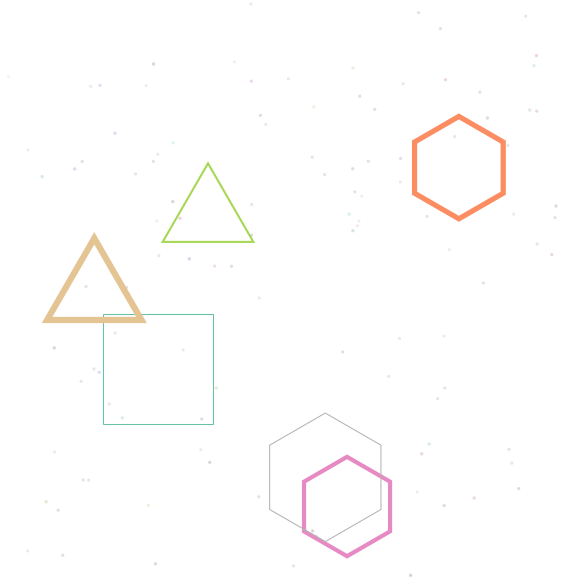[{"shape": "square", "thickness": 0.5, "radius": 0.48, "center": [0.274, 0.361]}, {"shape": "hexagon", "thickness": 2.5, "radius": 0.44, "center": [0.795, 0.709]}, {"shape": "hexagon", "thickness": 2, "radius": 0.43, "center": [0.601, 0.122]}, {"shape": "triangle", "thickness": 1, "radius": 0.45, "center": [0.36, 0.626]}, {"shape": "triangle", "thickness": 3, "radius": 0.47, "center": [0.163, 0.492]}, {"shape": "hexagon", "thickness": 0.5, "radius": 0.56, "center": [0.563, 0.173]}]